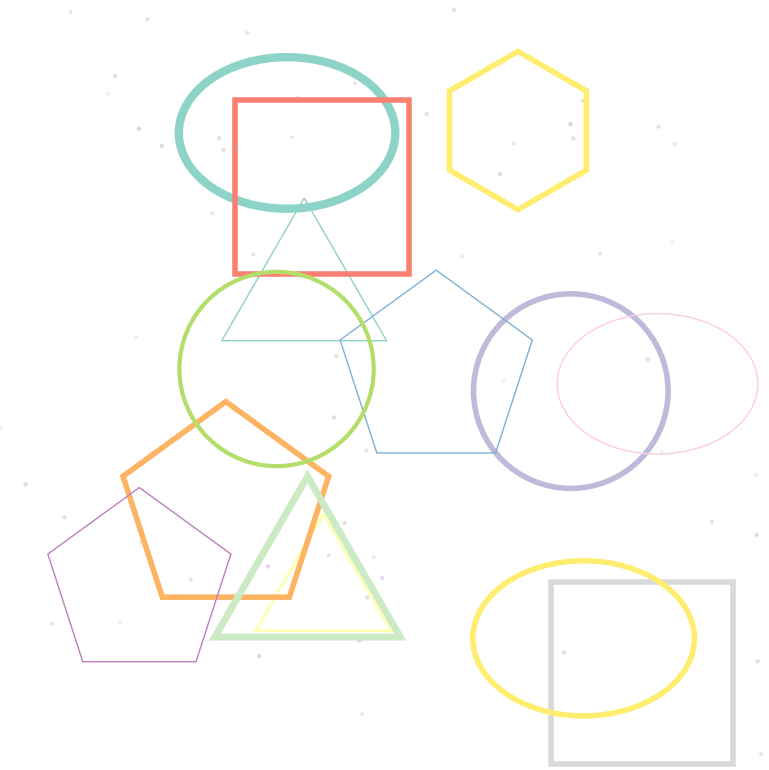[{"shape": "triangle", "thickness": 0.5, "radius": 0.62, "center": [0.395, 0.619]}, {"shape": "oval", "thickness": 3, "radius": 0.7, "center": [0.373, 0.827]}, {"shape": "triangle", "thickness": 1, "radius": 0.51, "center": [0.42, 0.232]}, {"shape": "circle", "thickness": 2, "radius": 0.63, "center": [0.741, 0.492]}, {"shape": "square", "thickness": 2, "radius": 0.57, "center": [0.418, 0.757]}, {"shape": "pentagon", "thickness": 0.5, "radius": 0.66, "center": [0.566, 0.518]}, {"shape": "pentagon", "thickness": 2, "radius": 0.7, "center": [0.293, 0.338]}, {"shape": "circle", "thickness": 1.5, "radius": 0.63, "center": [0.359, 0.521]}, {"shape": "oval", "thickness": 0.5, "radius": 0.65, "center": [0.854, 0.501]}, {"shape": "square", "thickness": 2, "radius": 0.59, "center": [0.834, 0.126]}, {"shape": "pentagon", "thickness": 0.5, "radius": 0.63, "center": [0.181, 0.242]}, {"shape": "triangle", "thickness": 2.5, "radius": 0.7, "center": [0.399, 0.242]}, {"shape": "hexagon", "thickness": 2, "radius": 0.51, "center": [0.673, 0.83]}, {"shape": "oval", "thickness": 2, "radius": 0.72, "center": [0.758, 0.171]}]